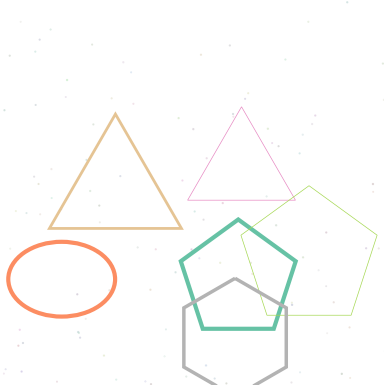[{"shape": "pentagon", "thickness": 3, "radius": 0.78, "center": [0.619, 0.273]}, {"shape": "oval", "thickness": 3, "radius": 0.69, "center": [0.16, 0.275]}, {"shape": "triangle", "thickness": 0.5, "radius": 0.81, "center": [0.627, 0.561]}, {"shape": "pentagon", "thickness": 0.5, "radius": 0.93, "center": [0.803, 0.332]}, {"shape": "triangle", "thickness": 2, "radius": 0.99, "center": [0.3, 0.506]}, {"shape": "hexagon", "thickness": 2.5, "radius": 0.77, "center": [0.611, 0.124]}]